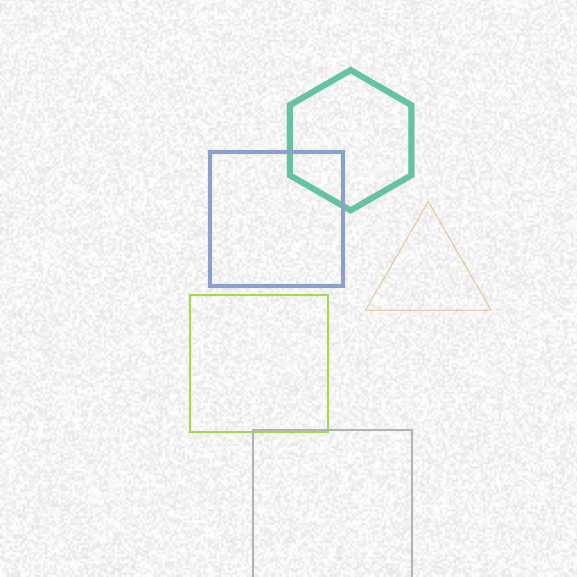[{"shape": "hexagon", "thickness": 3, "radius": 0.61, "center": [0.607, 0.756]}, {"shape": "square", "thickness": 2, "radius": 0.58, "center": [0.479, 0.619]}, {"shape": "square", "thickness": 1, "radius": 0.6, "center": [0.448, 0.37]}, {"shape": "triangle", "thickness": 0.5, "radius": 0.63, "center": [0.742, 0.525]}, {"shape": "square", "thickness": 1, "radius": 0.69, "center": [0.575, 0.117]}]